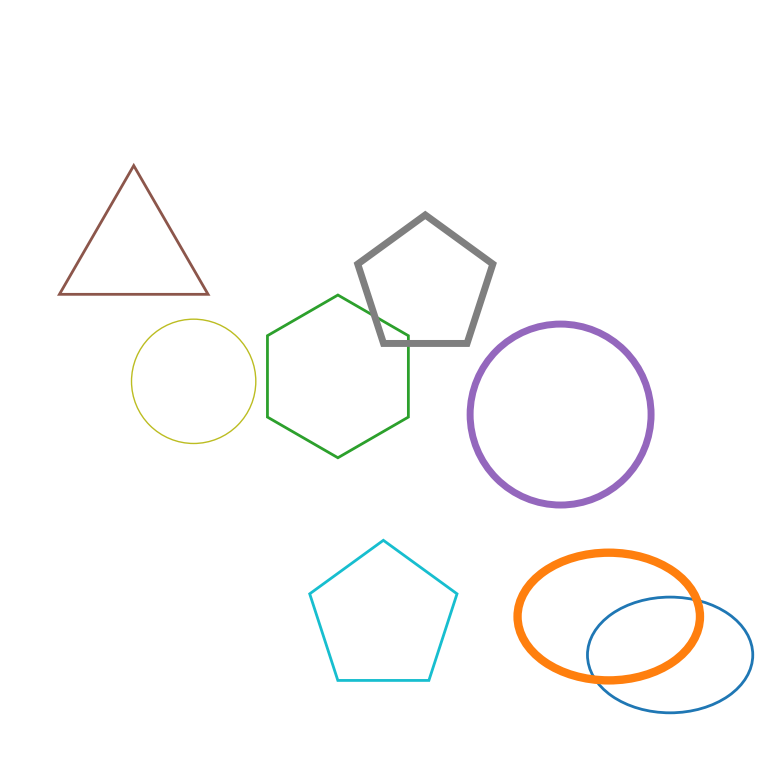[{"shape": "oval", "thickness": 1, "radius": 0.54, "center": [0.87, 0.149]}, {"shape": "oval", "thickness": 3, "radius": 0.59, "center": [0.791, 0.199]}, {"shape": "hexagon", "thickness": 1, "radius": 0.53, "center": [0.439, 0.511]}, {"shape": "circle", "thickness": 2.5, "radius": 0.59, "center": [0.728, 0.462]}, {"shape": "triangle", "thickness": 1, "radius": 0.56, "center": [0.174, 0.673]}, {"shape": "pentagon", "thickness": 2.5, "radius": 0.46, "center": [0.552, 0.629]}, {"shape": "circle", "thickness": 0.5, "radius": 0.4, "center": [0.252, 0.505]}, {"shape": "pentagon", "thickness": 1, "radius": 0.5, "center": [0.498, 0.198]}]